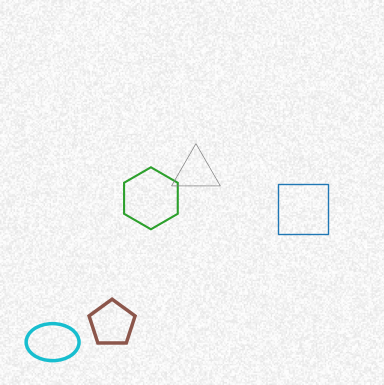[{"shape": "square", "thickness": 1, "radius": 0.32, "center": [0.787, 0.457]}, {"shape": "hexagon", "thickness": 1.5, "radius": 0.4, "center": [0.392, 0.485]}, {"shape": "pentagon", "thickness": 2.5, "radius": 0.31, "center": [0.291, 0.16]}, {"shape": "triangle", "thickness": 0.5, "radius": 0.37, "center": [0.509, 0.554]}, {"shape": "oval", "thickness": 2.5, "radius": 0.34, "center": [0.137, 0.111]}]